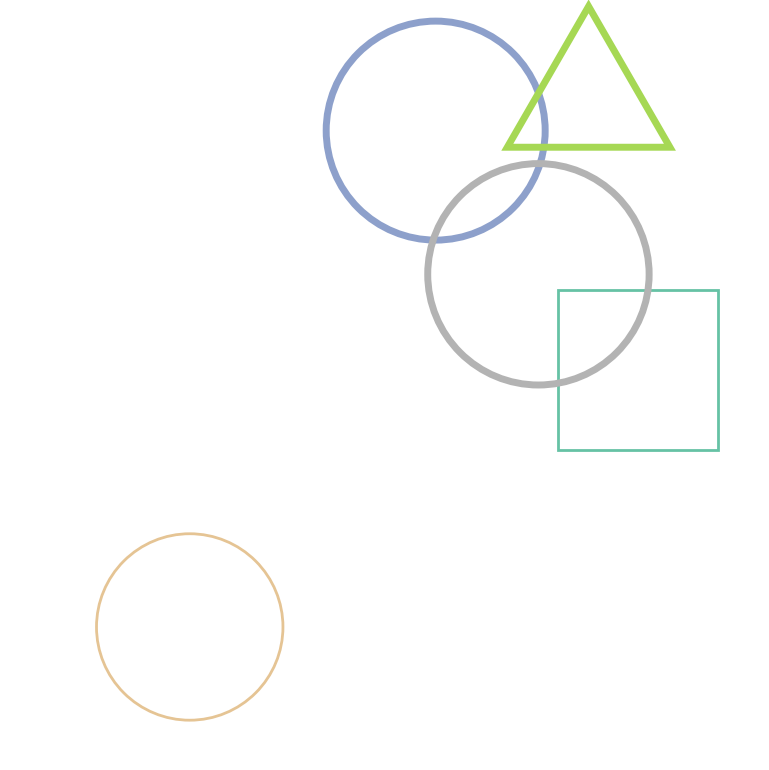[{"shape": "square", "thickness": 1, "radius": 0.52, "center": [0.828, 0.519]}, {"shape": "circle", "thickness": 2.5, "radius": 0.71, "center": [0.566, 0.83]}, {"shape": "triangle", "thickness": 2.5, "radius": 0.61, "center": [0.764, 0.87]}, {"shape": "circle", "thickness": 1, "radius": 0.61, "center": [0.246, 0.186]}, {"shape": "circle", "thickness": 2.5, "radius": 0.72, "center": [0.699, 0.644]}]